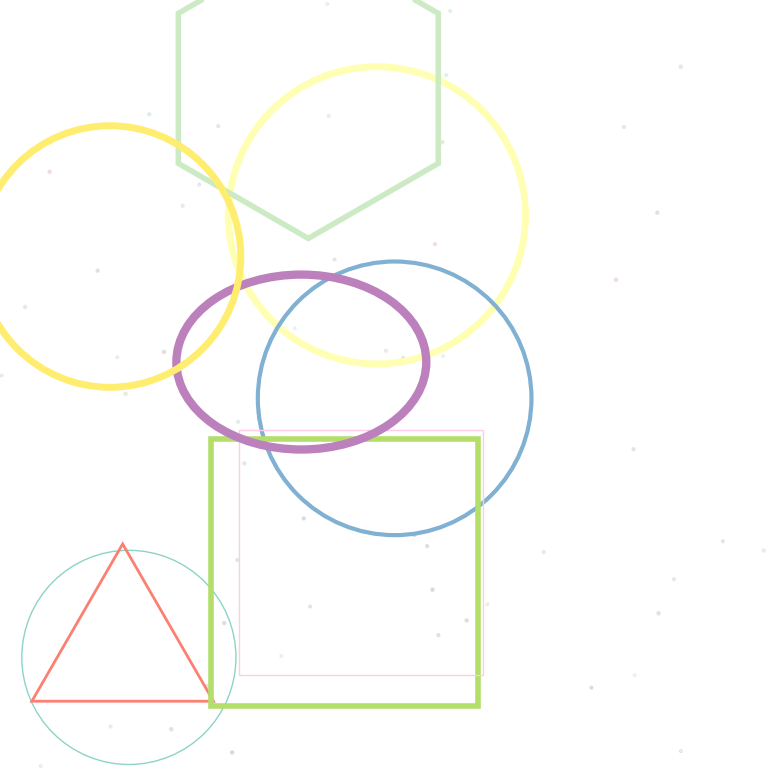[{"shape": "circle", "thickness": 0.5, "radius": 0.7, "center": [0.167, 0.146]}, {"shape": "circle", "thickness": 2.5, "radius": 0.96, "center": [0.489, 0.72]}, {"shape": "triangle", "thickness": 1, "radius": 0.68, "center": [0.159, 0.157]}, {"shape": "circle", "thickness": 1.5, "radius": 0.89, "center": [0.513, 0.483]}, {"shape": "square", "thickness": 2, "radius": 0.87, "center": [0.447, 0.257]}, {"shape": "square", "thickness": 0.5, "radius": 0.79, "center": [0.469, 0.282]}, {"shape": "oval", "thickness": 3, "radius": 0.81, "center": [0.391, 0.53]}, {"shape": "hexagon", "thickness": 2, "radius": 0.97, "center": [0.4, 0.885]}, {"shape": "circle", "thickness": 2.5, "radius": 0.85, "center": [0.143, 0.667]}]